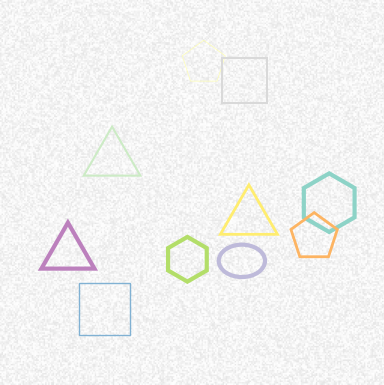[{"shape": "hexagon", "thickness": 3, "radius": 0.38, "center": [0.855, 0.474]}, {"shape": "pentagon", "thickness": 0.5, "radius": 0.29, "center": [0.529, 0.837]}, {"shape": "oval", "thickness": 3, "radius": 0.3, "center": [0.628, 0.322]}, {"shape": "square", "thickness": 1, "radius": 0.33, "center": [0.271, 0.197]}, {"shape": "pentagon", "thickness": 2, "radius": 0.32, "center": [0.816, 0.384]}, {"shape": "hexagon", "thickness": 3, "radius": 0.29, "center": [0.487, 0.327]}, {"shape": "square", "thickness": 1.5, "radius": 0.29, "center": [0.636, 0.792]}, {"shape": "triangle", "thickness": 3, "radius": 0.4, "center": [0.176, 0.342]}, {"shape": "triangle", "thickness": 1.5, "radius": 0.42, "center": [0.291, 0.586]}, {"shape": "triangle", "thickness": 2, "radius": 0.43, "center": [0.646, 0.434]}]